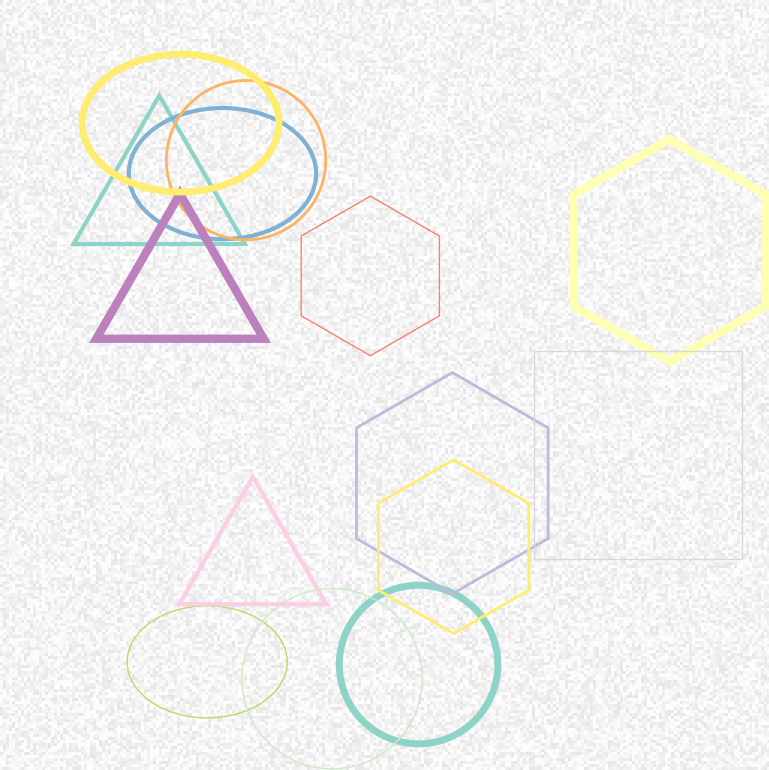[{"shape": "circle", "thickness": 2.5, "radius": 0.51, "center": [0.544, 0.137]}, {"shape": "triangle", "thickness": 1.5, "radius": 0.64, "center": [0.207, 0.747]}, {"shape": "hexagon", "thickness": 3, "radius": 0.72, "center": [0.87, 0.675]}, {"shape": "hexagon", "thickness": 1, "radius": 0.72, "center": [0.587, 0.372]}, {"shape": "hexagon", "thickness": 0.5, "radius": 0.52, "center": [0.481, 0.642]}, {"shape": "oval", "thickness": 1.5, "radius": 0.61, "center": [0.289, 0.775]}, {"shape": "circle", "thickness": 1, "radius": 0.52, "center": [0.32, 0.792]}, {"shape": "oval", "thickness": 0.5, "radius": 0.52, "center": [0.269, 0.14]}, {"shape": "triangle", "thickness": 1.5, "radius": 0.55, "center": [0.328, 0.27]}, {"shape": "square", "thickness": 0.5, "radius": 0.68, "center": [0.828, 0.409]}, {"shape": "triangle", "thickness": 3, "radius": 0.63, "center": [0.234, 0.623]}, {"shape": "circle", "thickness": 0.5, "radius": 0.59, "center": [0.431, 0.119]}, {"shape": "oval", "thickness": 2.5, "radius": 0.64, "center": [0.235, 0.84]}, {"shape": "hexagon", "thickness": 1, "radius": 0.56, "center": [0.589, 0.29]}]